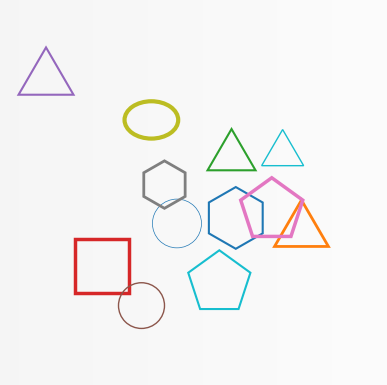[{"shape": "circle", "thickness": 0.5, "radius": 0.32, "center": [0.457, 0.42]}, {"shape": "hexagon", "thickness": 1.5, "radius": 0.4, "center": [0.608, 0.434]}, {"shape": "triangle", "thickness": 2, "radius": 0.4, "center": [0.778, 0.4]}, {"shape": "triangle", "thickness": 1.5, "radius": 0.36, "center": [0.598, 0.593]}, {"shape": "square", "thickness": 2.5, "radius": 0.35, "center": [0.264, 0.308]}, {"shape": "triangle", "thickness": 1.5, "radius": 0.41, "center": [0.119, 0.795]}, {"shape": "circle", "thickness": 1, "radius": 0.3, "center": [0.365, 0.206]}, {"shape": "pentagon", "thickness": 2.5, "radius": 0.42, "center": [0.701, 0.454]}, {"shape": "hexagon", "thickness": 2, "radius": 0.31, "center": [0.424, 0.521]}, {"shape": "oval", "thickness": 3, "radius": 0.35, "center": [0.391, 0.688]}, {"shape": "triangle", "thickness": 1, "radius": 0.31, "center": [0.729, 0.601]}, {"shape": "pentagon", "thickness": 1.5, "radius": 0.42, "center": [0.566, 0.266]}]